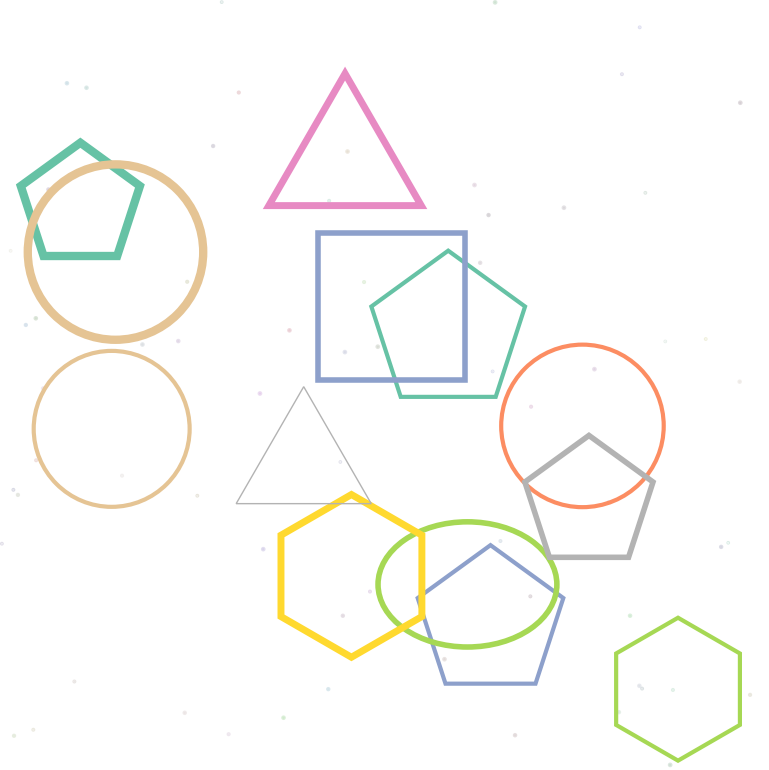[{"shape": "pentagon", "thickness": 1.5, "radius": 0.52, "center": [0.582, 0.569]}, {"shape": "pentagon", "thickness": 3, "radius": 0.41, "center": [0.104, 0.733]}, {"shape": "circle", "thickness": 1.5, "radius": 0.53, "center": [0.756, 0.447]}, {"shape": "pentagon", "thickness": 1.5, "radius": 0.5, "center": [0.637, 0.193]}, {"shape": "square", "thickness": 2, "radius": 0.48, "center": [0.508, 0.602]}, {"shape": "triangle", "thickness": 2.5, "radius": 0.57, "center": [0.448, 0.79]}, {"shape": "hexagon", "thickness": 1.5, "radius": 0.46, "center": [0.881, 0.105]}, {"shape": "oval", "thickness": 2, "radius": 0.58, "center": [0.607, 0.241]}, {"shape": "hexagon", "thickness": 2.5, "radius": 0.53, "center": [0.456, 0.252]}, {"shape": "circle", "thickness": 3, "radius": 0.57, "center": [0.15, 0.673]}, {"shape": "circle", "thickness": 1.5, "radius": 0.51, "center": [0.145, 0.443]}, {"shape": "pentagon", "thickness": 2, "radius": 0.44, "center": [0.765, 0.347]}, {"shape": "triangle", "thickness": 0.5, "radius": 0.51, "center": [0.394, 0.397]}]